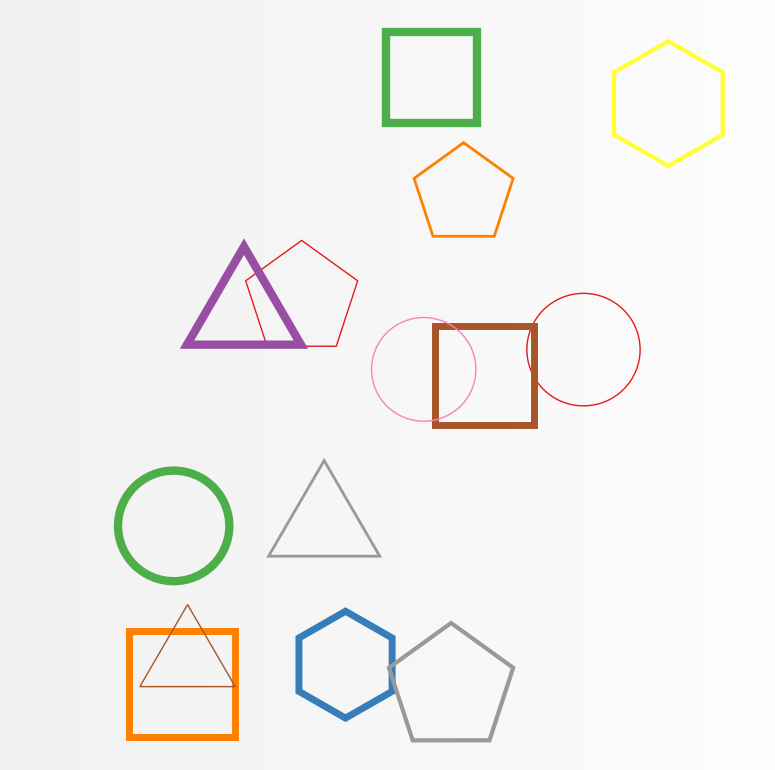[{"shape": "circle", "thickness": 0.5, "radius": 0.37, "center": [0.753, 0.546]}, {"shape": "pentagon", "thickness": 0.5, "radius": 0.38, "center": [0.389, 0.612]}, {"shape": "hexagon", "thickness": 2.5, "radius": 0.35, "center": [0.446, 0.137]}, {"shape": "square", "thickness": 3, "radius": 0.29, "center": [0.557, 0.899]}, {"shape": "circle", "thickness": 3, "radius": 0.36, "center": [0.224, 0.317]}, {"shape": "triangle", "thickness": 3, "radius": 0.42, "center": [0.315, 0.595]}, {"shape": "square", "thickness": 2.5, "radius": 0.34, "center": [0.235, 0.112]}, {"shape": "pentagon", "thickness": 1, "radius": 0.34, "center": [0.598, 0.748]}, {"shape": "hexagon", "thickness": 1.5, "radius": 0.41, "center": [0.862, 0.865]}, {"shape": "triangle", "thickness": 0.5, "radius": 0.36, "center": [0.242, 0.144]}, {"shape": "square", "thickness": 2.5, "radius": 0.32, "center": [0.625, 0.513]}, {"shape": "circle", "thickness": 0.5, "radius": 0.34, "center": [0.547, 0.52]}, {"shape": "pentagon", "thickness": 1.5, "radius": 0.42, "center": [0.582, 0.107]}, {"shape": "triangle", "thickness": 1, "radius": 0.41, "center": [0.418, 0.319]}]